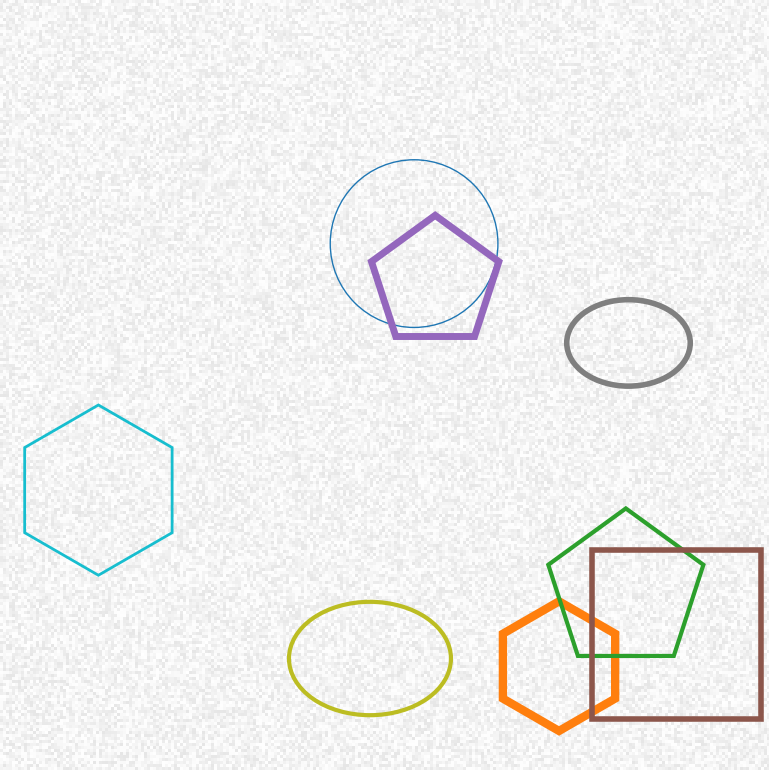[{"shape": "circle", "thickness": 0.5, "radius": 0.54, "center": [0.538, 0.684]}, {"shape": "hexagon", "thickness": 3, "radius": 0.42, "center": [0.726, 0.135]}, {"shape": "pentagon", "thickness": 1.5, "radius": 0.53, "center": [0.813, 0.234]}, {"shape": "pentagon", "thickness": 2.5, "radius": 0.43, "center": [0.565, 0.633]}, {"shape": "square", "thickness": 2, "radius": 0.55, "center": [0.879, 0.176]}, {"shape": "oval", "thickness": 2, "radius": 0.4, "center": [0.816, 0.555]}, {"shape": "oval", "thickness": 1.5, "radius": 0.53, "center": [0.48, 0.145]}, {"shape": "hexagon", "thickness": 1, "radius": 0.55, "center": [0.128, 0.363]}]